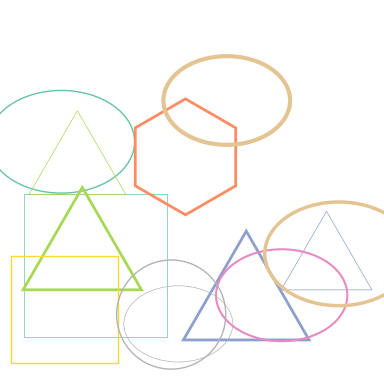[{"shape": "square", "thickness": 0.5, "radius": 0.93, "center": [0.247, 0.31]}, {"shape": "oval", "thickness": 1, "radius": 0.95, "center": [0.159, 0.632]}, {"shape": "hexagon", "thickness": 2, "radius": 0.75, "center": [0.482, 0.593]}, {"shape": "triangle", "thickness": 2, "radius": 0.94, "center": [0.64, 0.211]}, {"shape": "triangle", "thickness": 0.5, "radius": 0.68, "center": [0.848, 0.315]}, {"shape": "oval", "thickness": 1.5, "radius": 0.85, "center": [0.732, 0.233]}, {"shape": "triangle", "thickness": 0.5, "radius": 0.73, "center": [0.201, 0.567]}, {"shape": "triangle", "thickness": 2, "radius": 0.89, "center": [0.214, 0.336]}, {"shape": "square", "thickness": 1, "radius": 0.69, "center": [0.168, 0.196]}, {"shape": "oval", "thickness": 3, "radius": 0.82, "center": [0.589, 0.739]}, {"shape": "oval", "thickness": 2.5, "radius": 0.96, "center": [0.88, 0.341]}, {"shape": "oval", "thickness": 0.5, "radius": 0.71, "center": [0.463, 0.159]}, {"shape": "circle", "thickness": 1, "radius": 0.71, "center": [0.445, 0.183]}]